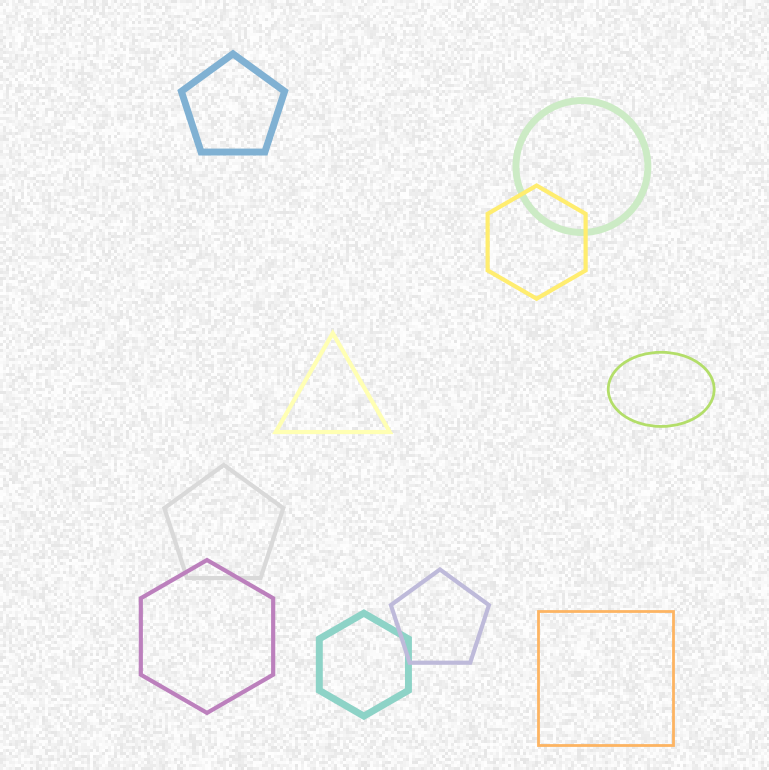[{"shape": "hexagon", "thickness": 2.5, "radius": 0.33, "center": [0.473, 0.137]}, {"shape": "triangle", "thickness": 1.5, "radius": 0.43, "center": [0.432, 0.482]}, {"shape": "pentagon", "thickness": 1.5, "radius": 0.33, "center": [0.571, 0.193]}, {"shape": "pentagon", "thickness": 2.5, "radius": 0.35, "center": [0.303, 0.86]}, {"shape": "square", "thickness": 1, "radius": 0.44, "center": [0.786, 0.119]}, {"shape": "oval", "thickness": 1, "radius": 0.34, "center": [0.859, 0.494]}, {"shape": "pentagon", "thickness": 1.5, "radius": 0.41, "center": [0.291, 0.315]}, {"shape": "hexagon", "thickness": 1.5, "radius": 0.5, "center": [0.269, 0.173]}, {"shape": "circle", "thickness": 2.5, "radius": 0.43, "center": [0.756, 0.784]}, {"shape": "hexagon", "thickness": 1.5, "radius": 0.37, "center": [0.697, 0.686]}]